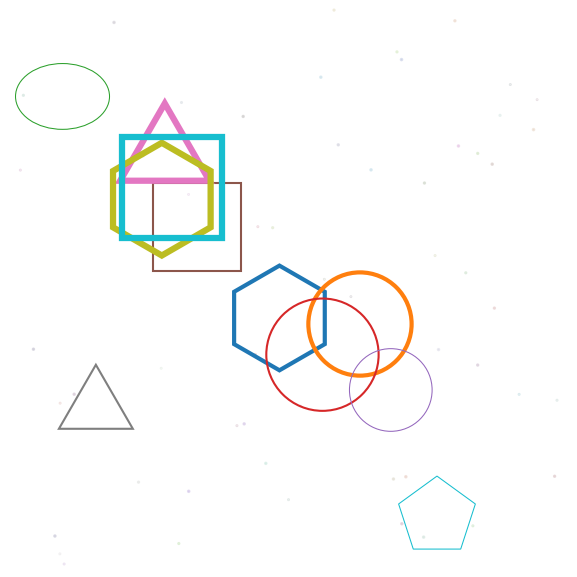[{"shape": "hexagon", "thickness": 2, "radius": 0.45, "center": [0.484, 0.449]}, {"shape": "circle", "thickness": 2, "radius": 0.45, "center": [0.623, 0.438]}, {"shape": "oval", "thickness": 0.5, "radius": 0.41, "center": [0.108, 0.832]}, {"shape": "circle", "thickness": 1, "radius": 0.49, "center": [0.558, 0.385]}, {"shape": "circle", "thickness": 0.5, "radius": 0.36, "center": [0.677, 0.324]}, {"shape": "square", "thickness": 1, "radius": 0.38, "center": [0.342, 0.606]}, {"shape": "triangle", "thickness": 3, "radius": 0.45, "center": [0.285, 0.731]}, {"shape": "triangle", "thickness": 1, "radius": 0.37, "center": [0.166, 0.294]}, {"shape": "hexagon", "thickness": 3, "radius": 0.49, "center": [0.28, 0.654]}, {"shape": "square", "thickness": 3, "radius": 0.43, "center": [0.298, 0.675]}, {"shape": "pentagon", "thickness": 0.5, "radius": 0.35, "center": [0.757, 0.105]}]